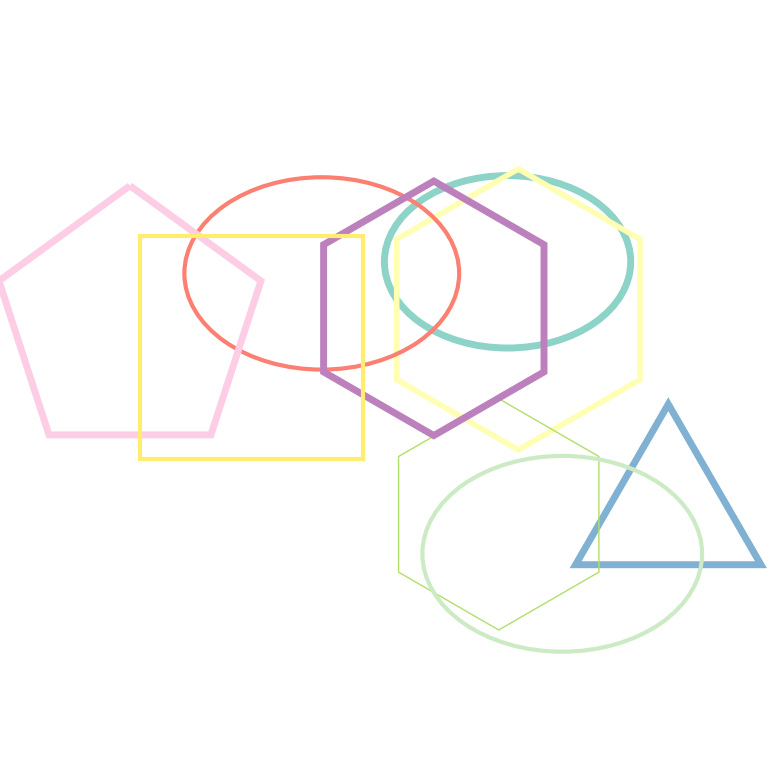[{"shape": "oval", "thickness": 2.5, "radius": 0.8, "center": [0.659, 0.66]}, {"shape": "hexagon", "thickness": 2, "radius": 0.91, "center": [0.673, 0.598]}, {"shape": "oval", "thickness": 1.5, "radius": 0.89, "center": [0.418, 0.645]}, {"shape": "triangle", "thickness": 2.5, "radius": 0.69, "center": [0.868, 0.336]}, {"shape": "hexagon", "thickness": 0.5, "radius": 0.75, "center": [0.648, 0.332]}, {"shape": "pentagon", "thickness": 2.5, "radius": 0.89, "center": [0.169, 0.58]}, {"shape": "hexagon", "thickness": 2.5, "radius": 0.83, "center": [0.563, 0.6]}, {"shape": "oval", "thickness": 1.5, "radius": 0.91, "center": [0.73, 0.281]}, {"shape": "square", "thickness": 1.5, "radius": 0.72, "center": [0.326, 0.549]}]